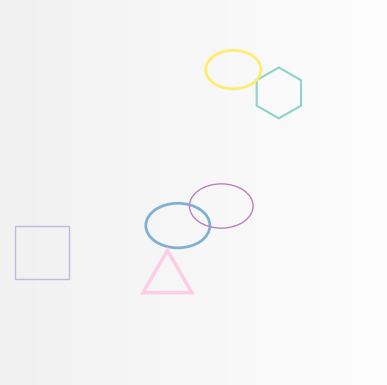[{"shape": "hexagon", "thickness": 1.5, "radius": 0.33, "center": [0.72, 0.759]}, {"shape": "square", "thickness": 1, "radius": 0.35, "center": [0.109, 0.344]}, {"shape": "oval", "thickness": 2, "radius": 0.41, "center": [0.459, 0.414]}, {"shape": "triangle", "thickness": 2.5, "radius": 0.36, "center": [0.432, 0.276]}, {"shape": "oval", "thickness": 1, "radius": 0.41, "center": [0.571, 0.465]}, {"shape": "oval", "thickness": 2, "radius": 0.36, "center": [0.602, 0.819]}]